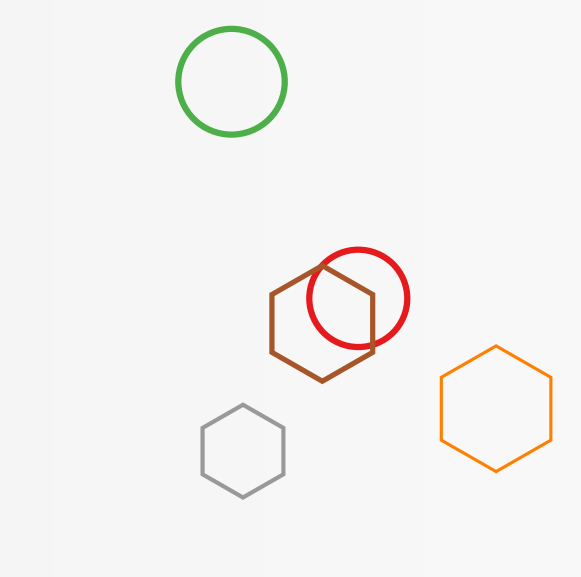[{"shape": "circle", "thickness": 3, "radius": 0.42, "center": [0.616, 0.482]}, {"shape": "circle", "thickness": 3, "radius": 0.46, "center": [0.398, 0.858]}, {"shape": "hexagon", "thickness": 1.5, "radius": 0.54, "center": [0.853, 0.291]}, {"shape": "hexagon", "thickness": 2.5, "radius": 0.5, "center": [0.555, 0.439]}, {"shape": "hexagon", "thickness": 2, "radius": 0.4, "center": [0.418, 0.218]}]